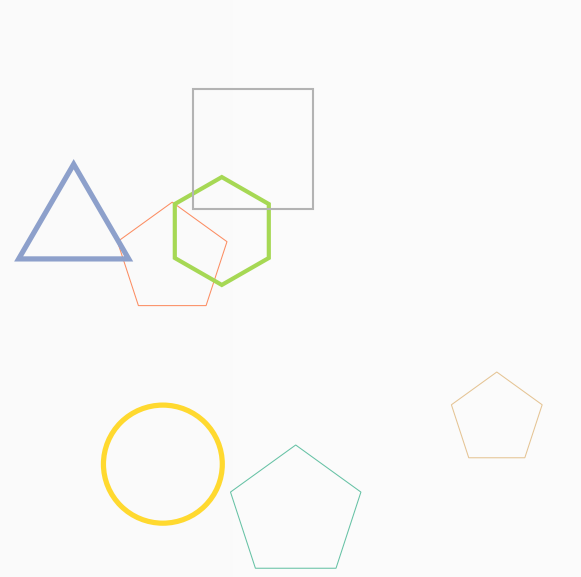[{"shape": "pentagon", "thickness": 0.5, "radius": 0.59, "center": [0.509, 0.111]}, {"shape": "pentagon", "thickness": 0.5, "radius": 0.5, "center": [0.296, 0.55]}, {"shape": "triangle", "thickness": 2.5, "radius": 0.55, "center": [0.127, 0.605]}, {"shape": "hexagon", "thickness": 2, "radius": 0.47, "center": [0.382, 0.599]}, {"shape": "circle", "thickness": 2.5, "radius": 0.51, "center": [0.28, 0.195]}, {"shape": "pentagon", "thickness": 0.5, "radius": 0.41, "center": [0.855, 0.273]}, {"shape": "square", "thickness": 1, "radius": 0.52, "center": [0.435, 0.741]}]